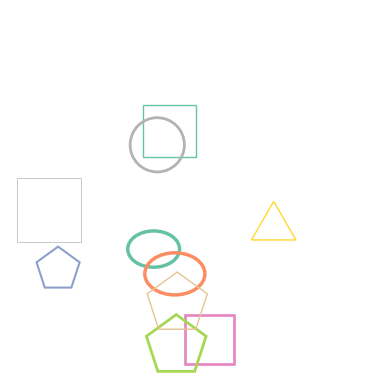[{"shape": "square", "thickness": 1, "radius": 0.34, "center": [0.44, 0.659]}, {"shape": "oval", "thickness": 2.5, "radius": 0.34, "center": [0.399, 0.353]}, {"shape": "oval", "thickness": 2.5, "radius": 0.39, "center": [0.454, 0.289]}, {"shape": "pentagon", "thickness": 1.5, "radius": 0.29, "center": [0.151, 0.301]}, {"shape": "square", "thickness": 2, "radius": 0.32, "center": [0.544, 0.118]}, {"shape": "pentagon", "thickness": 2, "radius": 0.41, "center": [0.458, 0.101]}, {"shape": "triangle", "thickness": 1, "radius": 0.33, "center": [0.711, 0.41]}, {"shape": "pentagon", "thickness": 1, "radius": 0.41, "center": [0.46, 0.211]}, {"shape": "circle", "thickness": 2, "radius": 0.35, "center": [0.408, 0.624]}, {"shape": "square", "thickness": 0.5, "radius": 0.42, "center": [0.128, 0.453]}]